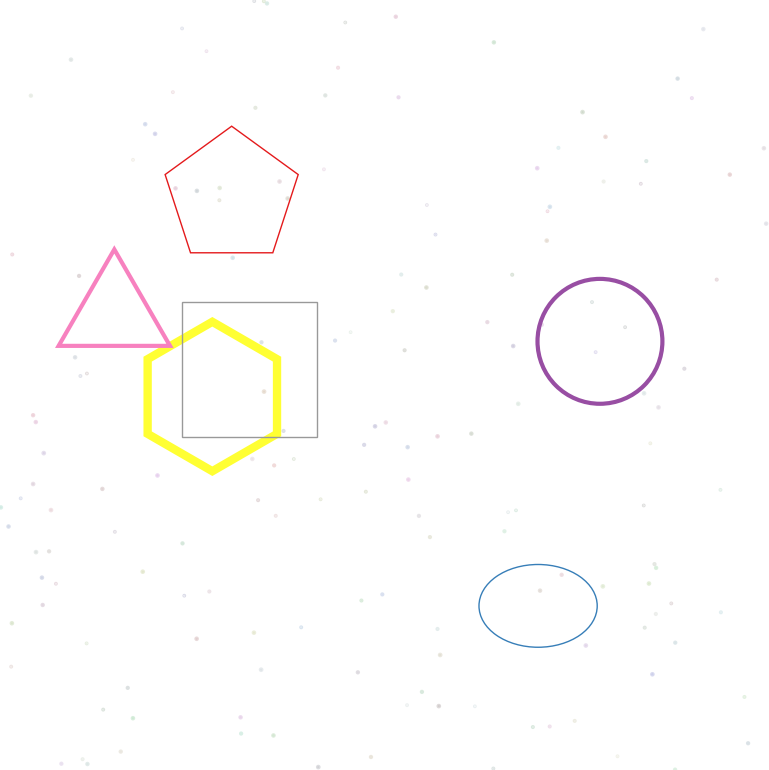[{"shape": "pentagon", "thickness": 0.5, "radius": 0.45, "center": [0.301, 0.745]}, {"shape": "oval", "thickness": 0.5, "radius": 0.38, "center": [0.699, 0.213]}, {"shape": "circle", "thickness": 1.5, "radius": 0.41, "center": [0.779, 0.557]}, {"shape": "hexagon", "thickness": 3, "radius": 0.49, "center": [0.276, 0.485]}, {"shape": "triangle", "thickness": 1.5, "radius": 0.42, "center": [0.148, 0.593]}, {"shape": "square", "thickness": 0.5, "radius": 0.44, "center": [0.324, 0.52]}]